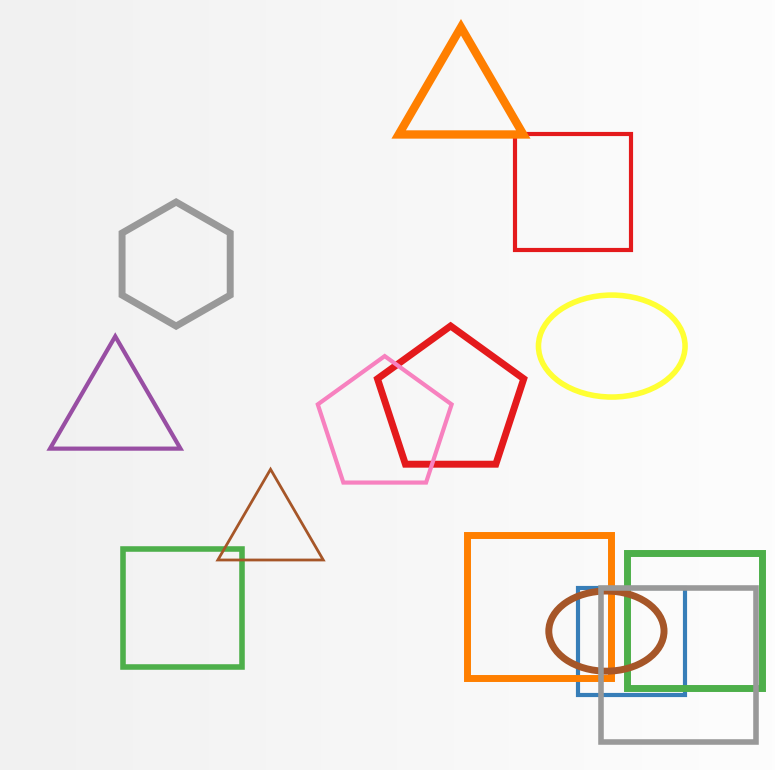[{"shape": "pentagon", "thickness": 2.5, "radius": 0.5, "center": [0.581, 0.477]}, {"shape": "square", "thickness": 1.5, "radius": 0.37, "center": [0.739, 0.751]}, {"shape": "square", "thickness": 1.5, "radius": 0.35, "center": [0.815, 0.167]}, {"shape": "square", "thickness": 2, "radius": 0.38, "center": [0.236, 0.211]}, {"shape": "square", "thickness": 2.5, "radius": 0.44, "center": [0.896, 0.194]}, {"shape": "triangle", "thickness": 1.5, "radius": 0.49, "center": [0.149, 0.466]}, {"shape": "square", "thickness": 2.5, "radius": 0.47, "center": [0.695, 0.212]}, {"shape": "triangle", "thickness": 3, "radius": 0.46, "center": [0.595, 0.872]}, {"shape": "oval", "thickness": 2, "radius": 0.47, "center": [0.789, 0.551]}, {"shape": "triangle", "thickness": 1, "radius": 0.39, "center": [0.349, 0.312]}, {"shape": "oval", "thickness": 2.5, "radius": 0.37, "center": [0.782, 0.18]}, {"shape": "pentagon", "thickness": 1.5, "radius": 0.45, "center": [0.496, 0.447]}, {"shape": "square", "thickness": 2, "radius": 0.5, "center": [0.875, 0.137]}, {"shape": "hexagon", "thickness": 2.5, "radius": 0.4, "center": [0.227, 0.657]}]